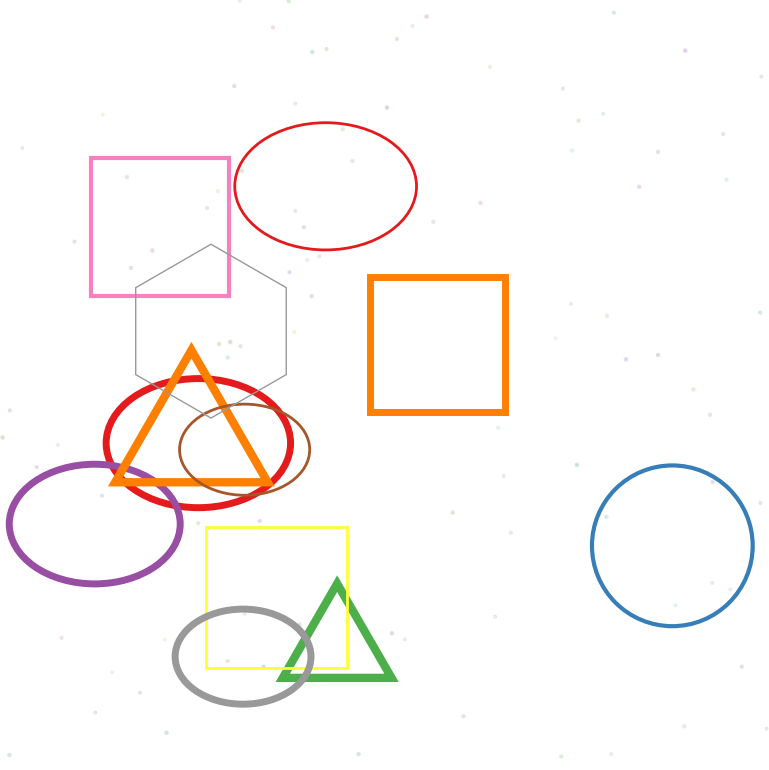[{"shape": "oval", "thickness": 2.5, "radius": 0.6, "center": [0.258, 0.425]}, {"shape": "oval", "thickness": 1, "radius": 0.59, "center": [0.423, 0.758]}, {"shape": "circle", "thickness": 1.5, "radius": 0.52, "center": [0.873, 0.291]}, {"shape": "triangle", "thickness": 3, "radius": 0.41, "center": [0.438, 0.16]}, {"shape": "oval", "thickness": 2.5, "radius": 0.56, "center": [0.123, 0.319]}, {"shape": "triangle", "thickness": 3, "radius": 0.57, "center": [0.249, 0.431]}, {"shape": "square", "thickness": 2.5, "radius": 0.44, "center": [0.568, 0.553]}, {"shape": "square", "thickness": 1, "radius": 0.46, "center": [0.359, 0.224]}, {"shape": "oval", "thickness": 1, "radius": 0.42, "center": [0.318, 0.416]}, {"shape": "square", "thickness": 1.5, "radius": 0.45, "center": [0.208, 0.705]}, {"shape": "hexagon", "thickness": 0.5, "radius": 0.56, "center": [0.274, 0.57]}, {"shape": "oval", "thickness": 2.5, "radius": 0.44, "center": [0.316, 0.147]}]